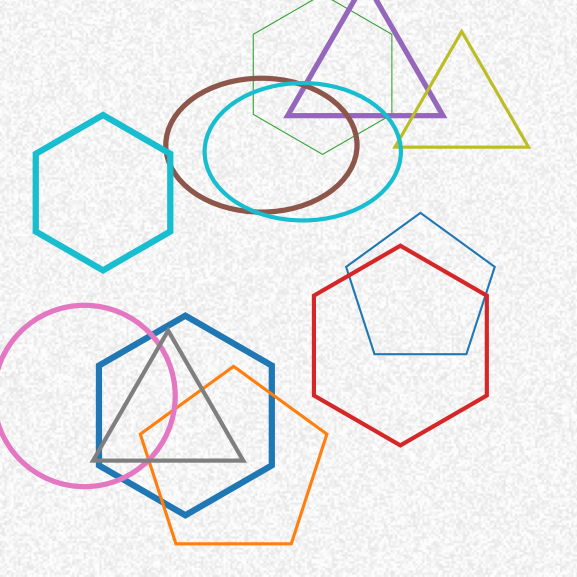[{"shape": "pentagon", "thickness": 1, "radius": 0.68, "center": [0.728, 0.495]}, {"shape": "hexagon", "thickness": 3, "radius": 0.86, "center": [0.321, 0.28]}, {"shape": "pentagon", "thickness": 1.5, "radius": 0.85, "center": [0.405, 0.195]}, {"shape": "hexagon", "thickness": 0.5, "radius": 0.69, "center": [0.559, 0.87]}, {"shape": "hexagon", "thickness": 2, "radius": 0.86, "center": [0.693, 0.401]}, {"shape": "triangle", "thickness": 2.5, "radius": 0.78, "center": [0.633, 0.877]}, {"shape": "oval", "thickness": 2.5, "radius": 0.83, "center": [0.453, 0.748]}, {"shape": "circle", "thickness": 2.5, "radius": 0.79, "center": [0.146, 0.313]}, {"shape": "triangle", "thickness": 2, "radius": 0.75, "center": [0.291, 0.277]}, {"shape": "triangle", "thickness": 1.5, "radius": 0.67, "center": [0.8, 0.811]}, {"shape": "oval", "thickness": 2, "radius": 0.85, "center": [0.524, 0.736]}, {"shape": "hexagon", "thickness": 3, "radius": 0.67, "center": [0.178, 0.665]}]